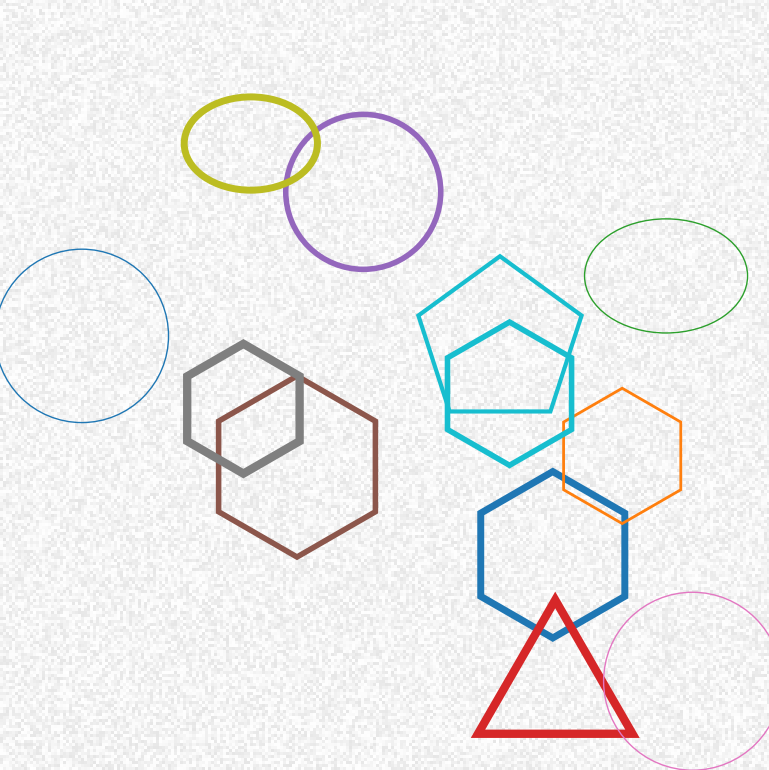[{"shape": "circle", "thickness": 0.5, "radius": 0.56, "center": [0.106, 0.564]}, {"shape": "hexagon", "thickness": 2.5, "radius": 0.54, "center": [0.718, 0.28]}, {"shape": "hexagon", "thickness": 1, "radius": 0.44, "center": [0.808, 0.408]}, {"shape": "oval", "thickness": 0.5, "radius": 0.53, "center": [0.865, 0.642]}, {"shape": "triangle", "thickness": 3, "radius": 0.58, "center": [0.721, 0.105]}, {"shape": "circle", "thickness": 2, "radius": 0.5, "center": [0.472, 0.751]}, {"shape": "hexagon", "thickness": 2, "radius": 0.59, "center": [0.386, 0.394]}, {"shape": "circle", "thickness": 0.5, "radius": 0.58, "center": [0.899, 0.115]}, {"shape": "hexagon", "thickness": 3, "radius": 0.42, "center": [0.316, 0.469]}, {"shape": "oval", "thickness": 2.5, "radius": 0.43, "center": [0.326, 0.814]}, {"shape": "hexagon", "thickness": 2, "radius": 0.47, "center": [0.662, 0.489]}, {"shape": "pentagon", "thickness": 1.5, "radius": 0.56, "center": [0.649, 0.556]}]